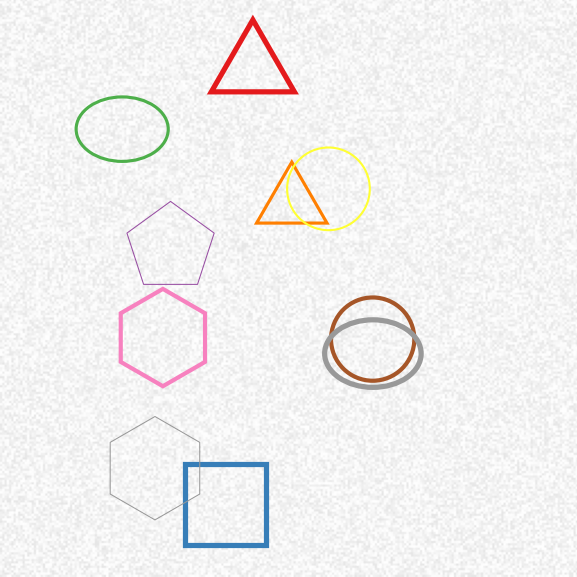[{"shape": "triangle", "thickness": 2.5, "radius": 0.42, "center": [0.438, 0.882]}, {"shape": "square", "thickness": 2.5, "radius": 0.35, "center": [0.39, 0.125]}, {"shape": "oval", "thickness": 1.5, "radius": 0.4, "center": [0.212, 0.775]}, {"shape": "pentagon", "thickness": 0.5, "radius": 0.4, "center": [0.295, 0.571]}, {"shape": "triangle", "thickness": 1.5, "radius": 0.35, "center": [0.505, 0.648]}, {"shape": "circle", "thickness": 1, "radius": 0.36, "center": [0.569, 0.672]}, {"shape": "circle", "thickness": 2, "radius": 0.36, "center": [0.645, 0.412]}, {"shape": "hexagon", "thickness": 2, "radius": 0.42, "center": [0.282, 0.415]}, {"shape": "hexagon", "thickness": 0.5, "radius": 0.45, "center": [0.268, 0.188]}, {"shape": "oval", "thickness": 2.5, "radius": 0.42, "center": [0.646, 0.387]}]